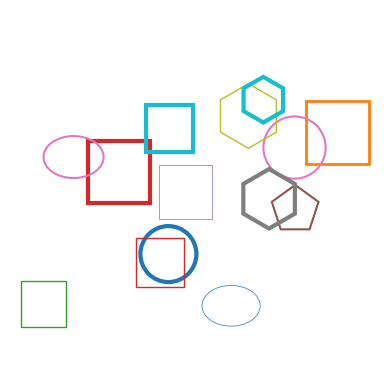[{"shape": "oval", "thickness": 0.5, "radius": 0.38, "center": [0.6, 0.206]}, {"shape": "circle", "thickness": 3, "radius": 0.36, "center": [0.437, 0.34]}, {"shape": "square", "thickness": 2, "radius": 0.41, "center": [0.877, 0.656]}, {"shape": "square", "thickness": 1, "radius": 0.29, "center": [0.113, 0.21]}, {"shape": "square", "thickness": 3, "radius": 0.41, "center": [0.31, 0.553]}, {"shape": "square", "thickness": 1, "radius": 0.32, "center": [0.416, 0.318]}, {"shape": "square", "thickness": 0.5, "radius": 0.35, "center": [0.482, 0.501]}, {"shape": "pentagon", "thickness": 1.5, "radius": 0.32, "center": [0.767, 0.456]}, {"shape": "circle", "thickness": 1.5, "radius": 0.4, "center": [0.765, 0.617]}, {"shape": "oval", "thickness": 1.5, "radius": 0.39, "center": [0.191, 0.592]}, {"shape": "hexagon", "thickness": 3, "radius": 0.39, "center": [0.699, 0.484]}, {"shape": "hexagon", "thickness": 1, "radius": 0.42, "center": [0.645, 0.699]}, {"shape": "square", "thickness": 3, "radius": 0.31, "center": [0.44, 0.667]}, {"shape": "hexagon", "thickness": 3, "radius": 0.3, "center": [0.684, 0.741]}]